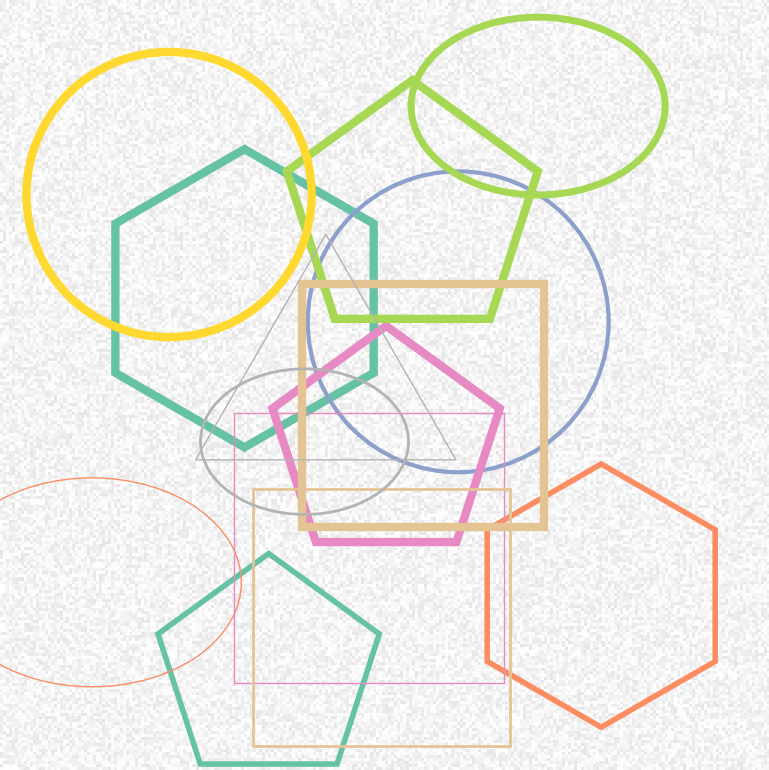[{"shape": "pentagon", "thickness": 2, "radius": 0.76, "center": [0.349, 0.13]}, {"shape": "hexagon", "thickness": 3, "radius": 0.97, "center": [0.318, 0.613]}, {"shape": "hexagon", "thickness": 2, "radius": 0.85, "center": [0.781, 0.227]}, {"shape": "oval", "thickness": 0.5, "radius": 0.97, "center": [0.12, 0.244]}, {"shape": "circle", "thickness": 1.5, "radius": 0.98, "center": [0.595, 0.582]}, {"shape": "square", "thickness": 0.5, "radius": 0.88, "center": [0.479, 0.289]}, {"shape": "pentagon", "thickness": 3, "radius": 0.78, "center": [0.501, 0.422]}, {"shape": "pentagon", "thickness": 3, "radius": 0.86, "center": [0.535, 0.725]}, {"shape": "oval", "thickness": 2.5, "radius": 0.82, "center": [0.699, 0.862]}, {"shape": "circle", "thickness": 3, "radius": 0.93, "center": [0.22, 0.747]}, {"shape": "square", "thickness": 1, "radius": 0.83, "center": [0.496, 0.198]}, {"shape": "square", "thickness": 3, "radius": 0.79, "center": [0.549, 0.473]}, {"shape": "triangle", "thickness": 0.5, "radius": 0.98, "center": [0.423, 0.5]}, {"shape": "oval", "thickness": 1, "radius": 0.68, "center": [0.395, 0.426]}]